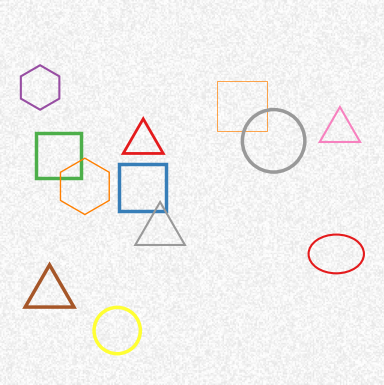[{"shape": "triangle", "thickness": 2, "radius": 0.3, "center": [0.372, 0.631]}, {"shape": "oval", "thickness": 1.5, "radius": 0.36, "center": [0.873, 0.34]}, {"shape": "square", "thickness": 2.5, "radius": 0.31, "center": [0.369, 0.513]}, {"shape": "square", "thickness": 2.5, "radius": 0.29, "center": [0.151, 0.597]}, {"shape": "hexagon", "thickness": 1.5, "radius": 0.29, "center": [0.104, 0.773]}, {"shape": "square", "thickness": 0.5, "radius": 0.32, "center": [0.628, 0.725]}, {"shape": "hexagon", "thickness": 1, "radius": 0.37, "center": [0.22, 0.516]}, {"shape": "circle", "thickness": 2.5, "radius": 0.3, "center": [0.304, 0.141]}, {"shape": "triangle", "thickness": 2.5, "radius": 0.37, "center": [0.129, 0.239]}, {"shape": "triangle", "thickness": 1.5, "radius": 0.3, "center": [0.883, 0.662]}, {"shape": "triangle", "thickness": 1.5, "radius": 0.37, "center": [0.416, 0.401]}, {"shape": "circle", "thickness": 2.5, "radius": 0.41, "center": [0.711, 0.634]}]